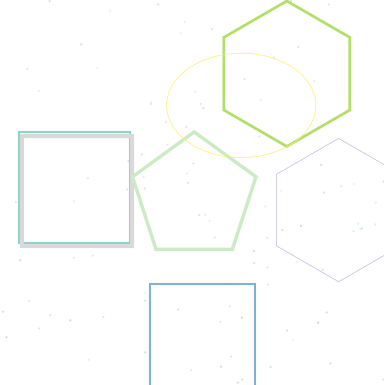[{"shape": "square", "thickness": 1.5, "radius": 0.72, "center": [0.194, 0.513]}, {"shape": "hexagon", "thickness": 0.5, "radius": 0.93, "center": [0.88, 0.454]}, {"shape": "square", "thickness": 1.5, "radius": 0.68, "center": [0.526, 0.125]}, {"shape": "hexagon", "thickness": 2, "radius": 0.94, "center": [0.745, 0.809]}, {"shape": "square", "thickness": 3, "radius": 0.72, "center": [0.2, 0.504]}, {"shape": "pentagon", "thickness": 2.5, "radius": 0.84, "center": [0.504, 0.489]}, {"shape": "oval", "thickness": 0.5, "radius": 0.97, "center": [0.627, 0.726]}]